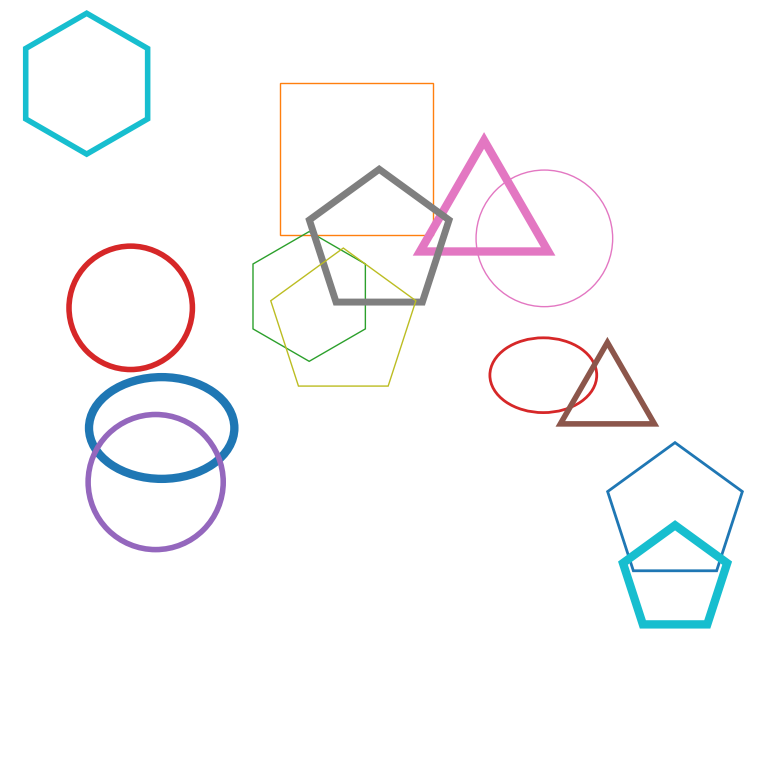[{"shape": "oval", "thickness": 3, "radius": 0.47, "center": [0.21, 0.444]}, {"shape": "pentagon", "thickness": 1, "radius": 0.46, "center": [0.877, 0.333]}, {"shape": "square", "thickness": 0.5, "radius": 0.5, "center": [0.463, 0.793]}, {"shape": "hexagon", "thickness": 0.5, "radius": 0.42, "center": [0.402, 0.615]}, {"shape": "circle", "thickness": 2, "radius": 0.4, "center": [0.17, 0.6]}, {"shape": "oval", "thickness": 1, "radius": 0.35, "center": [0.706, 0.513]}, {"shape": "circle", "thickness": 2, "radius": 0.44, "center": [0.202, 0.374]}, {"shape": "triangle", "thickness": 2, "radius": 0.35, "center": [0.789, 0.485]}, {"shape": "circle", "thickness": 0.5, "radius": 0.44, "center": [0.707, 0.69]}, {"shape": "triangle", "thickness": 3, "radius": 0.48, "center": [0.629, 0.721]}, {"shape": "pentagon", "thickness": 2.5, "radius": 0.48, "center": [0.492, 0.685]}, {"shape": "pentagon", "thickness": 0.5, "radius": 0.5, "center": [0.446, 0.579]}, {"shape": "pentagon", "thickness": 3, "radius": 0.36, "center": [0.877, 0.247]}, {"shape": "hexagon", "thickness": 2, "radius": 0.46, "center": [0.113, 0.891]}]